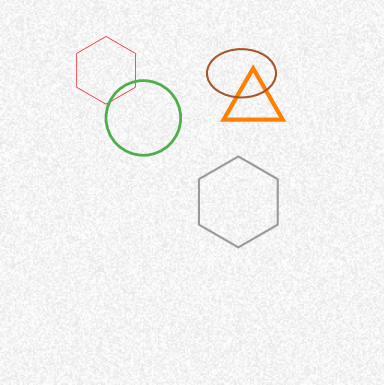[{"shape": "hexagon", "thickness": 0.5, "radius": 0.44, "center": [0.275, 0.817]}, {"shape": "circle", "thickness": 2, "radius": 0.48, "center": [0.372, 0.694]}, {"shape": "triangle", "thickness": 3, "radius": 0.44, "center": [0.658, 0.734]}, {"shape": "oval", "thickness": 1.5, "radius": 0.45, "center": [0.627, 0.81]}, {"shape": "hexagon", "thickness": 1.5, "radius": 0.59, "center": [0.619, 0.476]}]